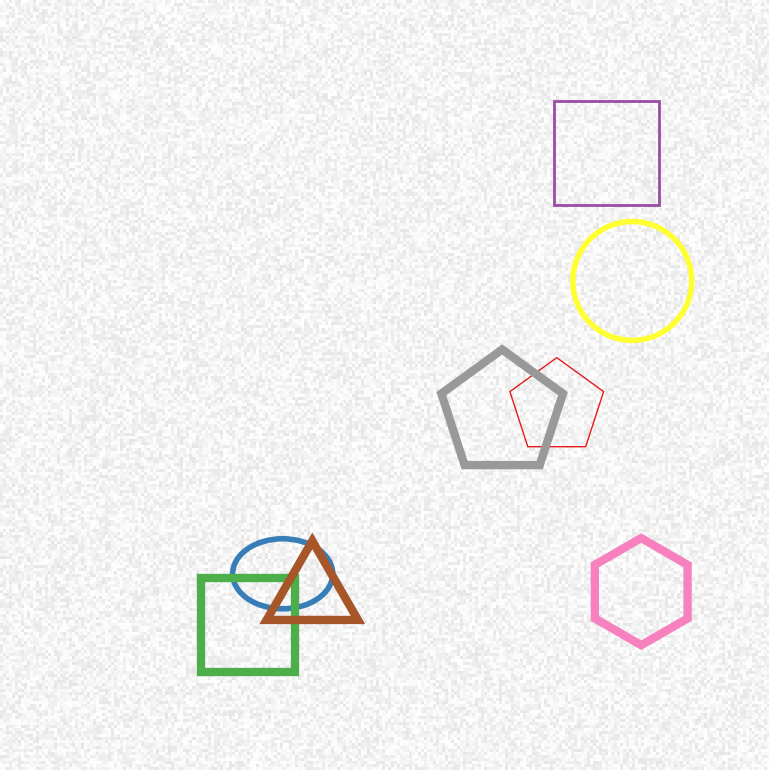[{"shape": "pentagon", "thickness": 0.5, "radius": 0.32, "center": [0.723, 0.472]}, {"shape": "oval", "thickness": 2, "radius": 0.32, "center": [0.367, 0.255]}, {"shape": "square", "thickness": 3, "radius": 0.3, "center": [0.322, 0.188]}, {"shape": "square", "thickness": 1, "radius": 0.34, "center": [0.787, 0.801]}, {"shape": "circle", "thickness": 2, "radius": 0.39, "center": [0.821, 0.635]}, {"shape": "triangle", "thickness": 3, "radius": 0.34, "center": [0.406, 0.229]}, {"shape": "hexagon", "thickness": 3, "radius": 0.35, "center": [0.833, 0.232]}, {"shape": "pentagon", "thickness": 3, "radius": 0.42, "center": [0.652, 0.463]}]